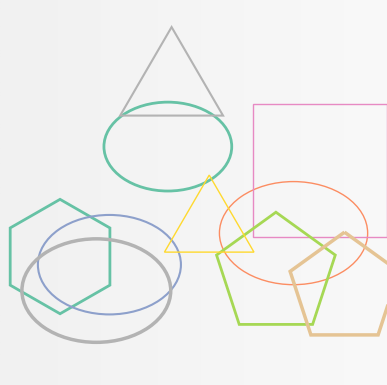[{"shape": "oval", "thickness": 2, "radius": 0.82, "center": [0.433, 0.619]}, {"shape": "hexagon", "thickness": 2, "radius": 0.74, "center": [0.155, 0.334]}, {"shape": "oval", "thickness": 1, "radius": 0.96, "center": [0.758, 0.394]}, {"shape": "oval", "thickness": 1.5, "radius": 0.92, "center": [0.282, 0.313]}, {"shape": "square", "thickness": 1, "radius": 0.86, "center": [0.826, 0.557]}, {"shape": "pentagon", "thickness": 2, "radius": 0.81, "center": [0.712, 0.288]}, {"shape": "triangle", "thickness": 1, "radius": 0.67, "center": [0.54, 0.412]}, {"shape": "pentagon", "thickness": 2.5, "radius": 0.74, "center": [0.889, 0.249]}, {"shape": "triangle", "thickness": 1.5, "radius": 0.77, "center": [0.443, 0.776]}, {"shape": "oval", "thickness": 2.5, "radius": 0.96, "center": [0.249, 0.245]}]